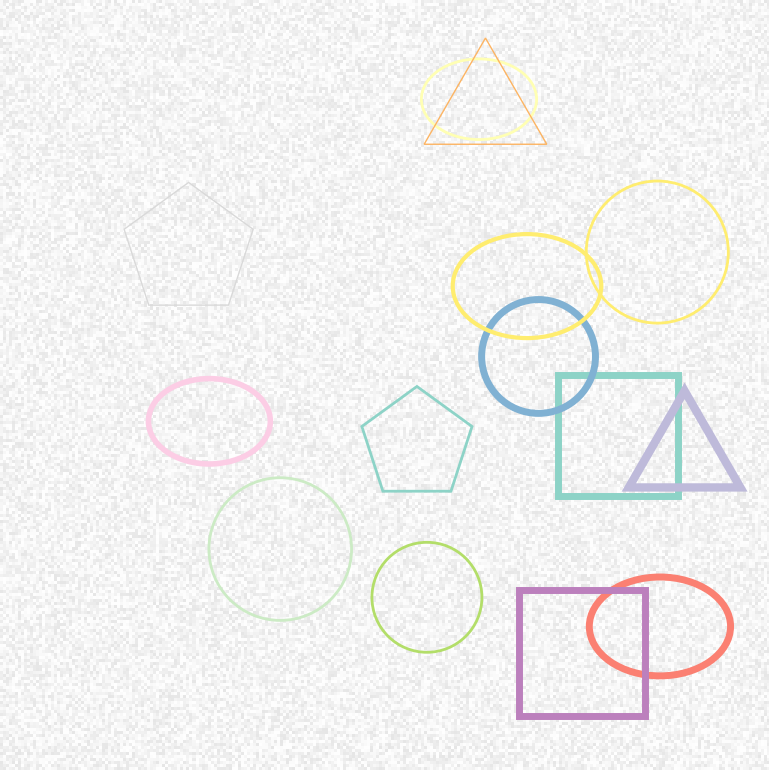[{"shape": "pentagon", "thickness": 1, "radius": 0.38, "center": [0.541, 0.423]}, {"shape": "square", "thickness": 2.5, "radius": 0.39, "center": [0.803, 0.435]}, {"shape": "oval", "thickness": 1, "radius": 0.37, "center": [0.622, 0.871]}, {"shape": "triangle", "thickness": 3, "radius": 0.42, "center": [0.889, 0.409]}, {"shape": "oval", "thickness": 2.5, "radius": 0.46, "center": [0.857, 0.186]}, {"shape": "circle", "thickness": 2.5, "radius": 0.37, "center": [0.699, 0.537]}, {"shape": "triangle", "thickness": 0.5, "radius": 0.46, "center": [0.63, 0.859]}, {"shape": "circle", "thickness": 1, "radius": 0.36, "center": [0.554, 0.224]}, {"shape": "oval", "thickness": 2, "radius": 0.4, "center": [0.272, 0.453]}, {"shape": "pentagon", "thickness": 0.5, "radius": 0.44, "center": [0.245, 0.675]}, {"shape": "square", "thickness": 2.5, "radius": 0.41, "center": [0.756, 0.152]}, {"shape": "circle", "thickness": 1, "radius": 0.46, "center": [0.364, 0.287]}, {"shape": "circle", "thickness": 1, "radius": 0.46, "center": [0.854, 0.673]}, {"shape": "oval", "thickness": 1.5, "radius": 0.48, "center": [0.684, 0.628]}]